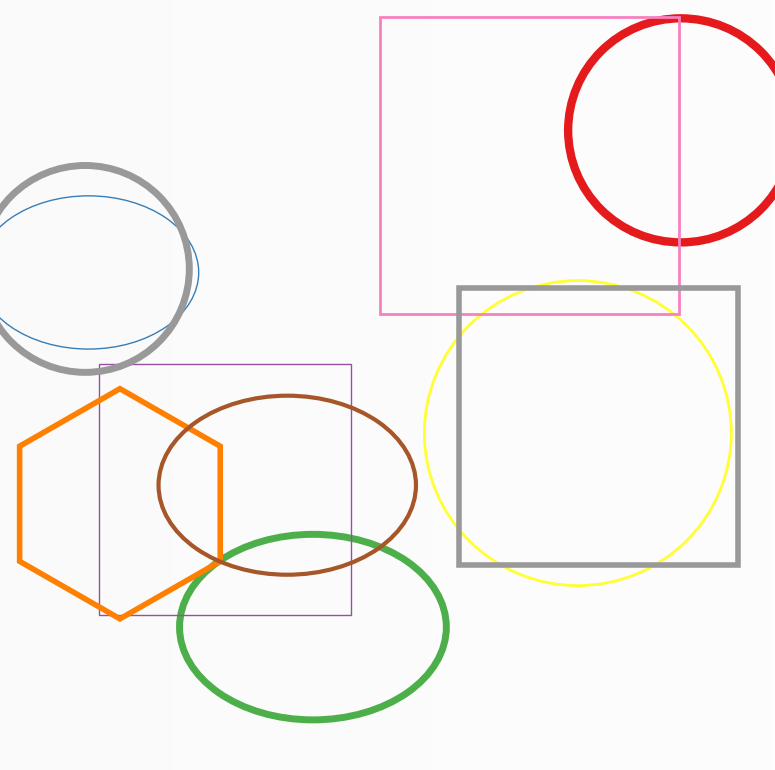[{"shape": "circle", "thickness": 3, "radius": 0.73, "center": [0.879, 0.831]}, {"shape": "oval", "thickness": 0.5, "radius": 0.71, "center": [0.114, 0.646]}, {"shape": "oval", "thickness": 2.5, "radius": 0.86, "center": [0.404, 0.186]}, {"shape": "square", "thickness": 0.5, "radius": 0.81, "center": [0.291, 0.364]}, {"shape": "hexagon", "thickness": 2, "radius": 0.75, "center": [0.155, 0.346]}, {"shape": "circle", "thickness": 1, "radius": 0.99, "center": [0.746, 0.438]}, {"shape": "oval", "thickness": 1.5, "radius": 0.83, "center": [0.371, 0.37]}, {"shape": "square", "thickness": 1, "radius": 0.96, "center": [0.684, 0.785]}, {"shape": "circle", "thickness": 2.5, "radius": 0.67, "center": [0.11, 0.651]}, {"shape": "square", "thickness": 2, "radius": 0.9, "center": [0.772, 0.446]}]